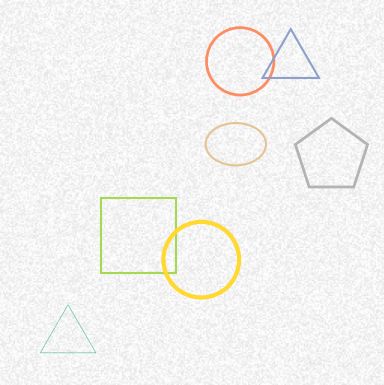[{"shape": "triangle", "thickness": 0.5, "radius": 0.42, "center": [0.177, 0.125]}, {"shape": "circle", "thickness": 2, "radius": 0.44, "center": [0.624, 0.841]}, {"shape": "triangle", "thickness": 1.5, "radius": 0.42, "center": [0.755, 0.84]}, {"shape": "square", "thickness": 1.5, "radius": 0.49, "center": [0.361, 0.389]}, {"shape": "circle", "thickness": 3, "radius": 0.49, "center": [0.523, 0.326]}, {"shape": "oval", "thickness": 1.5, "radius": 0.39, "center": [0.612, 0.625]}, {"shape": "pentagon", "thickness": 2, "radius": 0.49, "center": [0.861, 0.594]}]